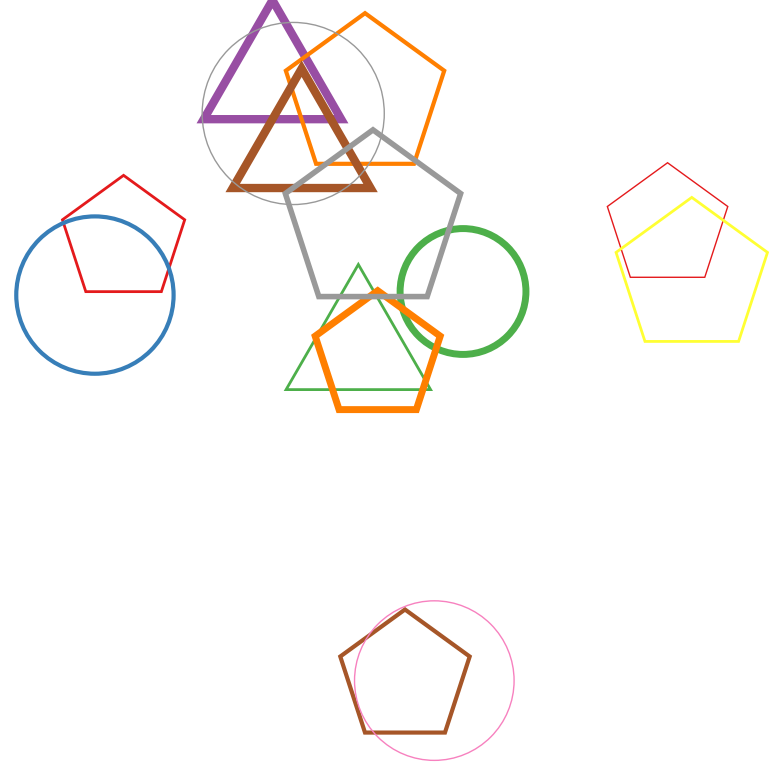[{"shape": "pentagon", "thickness": 1, "radius": 0.42, "center": [0.16, 0.689]}, {"shape": "pentagon", "thickness": 0.5, "radius": 0.41, "center": [0.867, 0.706]}, {"shape": "circle", "thickness": 1.5, "radius": 0.51, "center": [0.123, 0.617]}, {"shape": "circle", "thickness": 2.5, "radius": 0.41, "center": [0.601, 0.621]}, {"shape": "triangle", "thickness": 1, "radius": 0.54, "center": [0.465, 0.548]}, {"shape": "triangle", "thickness": 3, "radius": 0.52, "center": [0.354, 0.897]}, {"shape": "pentagon", "thickness": 1.5, "radius": 0.54, "center": [0.474, 0.875]}, {"shape": "pentagon", "thickness": 2.5, "radius": 0.43, "center": [0.491, 0.537]}, {"shape": "pentagon", "thickness": 1, "radius": 0.52, "center": [0.898, 0.64]}, {"shape": "triangle", "thickness": 3, "radius": 0.52, "center": [0.392, 0.807]}, {"shape": "pentagon", "thickness": 1.5, "radius": 0.44, "center": [0.526, 0.12]}, {"shape": "circle", "thickness": 0.5, "radius": 0.52, "center": [0.564, 0.116]}, {"shape": "circle", "thickness": 0.5, "radius": 0.59, "center": [0.381, 0.853]}, {"shape": "pentagon", "thickness": 2, "radius": 0.6, "center": [0.484, 0.712]}]